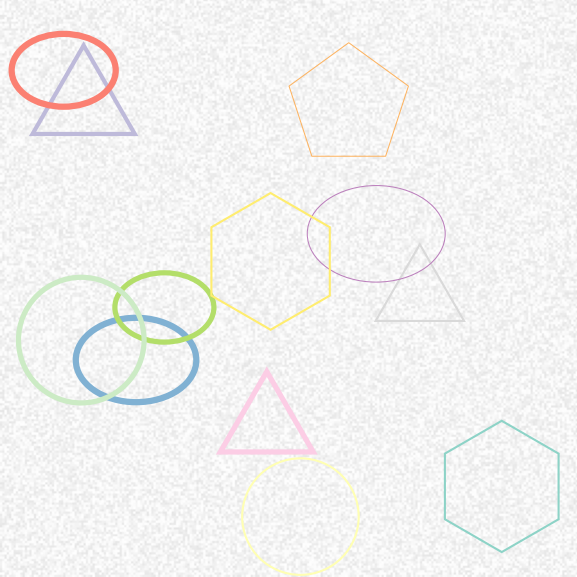[{"shape": "hexagon", "thickness": 1, "radius": 0.57, "center": [0.869, 0.157]}, {"shape": "circle", "thickness": 1, "radius": 0.5, "center": [0.52, 0.105]}, {"shape": "triangle", "thickness": 2, "radius": 0.51, "center": [0.145, 0.818]}, {"shape": "oval", "thickness": 3, "radius": 0.45, "center": [0.11, 0.877]}, {"shape": "oval", "thickness": 3, "radius": 0.52, "center": [0.236, 0.376]}, {"shape": "pentagon", "thickness": 0.5, "radius": 0.54, "center": [0.604, 0.817]}, {"shape": "oval", "thickness": 2.5, "radius": 0.43, "center": [0.285, 0.467]}, {"shape": "triangle", "thickness": 2.5, "radius": 0.46, "center": [0.462, 0.263]}, {"shape": "triangle", "thickness": 1, "radius": 0.44, "center": [0.727, 0.488]}, {"shape": "oval", "thickness": 0.5, "radius": 0.6, "center": [0.651, 0.594]}, {"shape": "circle", "thickness": 2.5, "radius": 0.54, "center": [0.141, 0.41]}, {"shape": "hexagon", "thickness": 1, "radius": 0.59, "center": [0.469, 0.546]}]